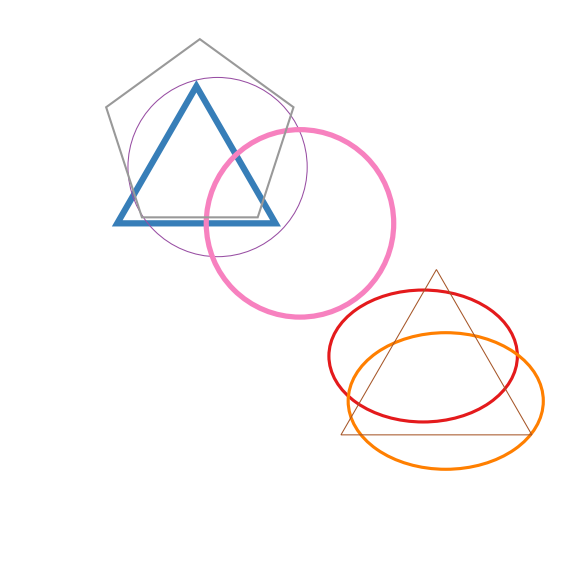[{"shape": "oval", "thickness": 1.5, "radius": 0.82, "center": [0.733, 0.383]}, {"shape": "triangle", "thickness": 3, "radius": 0.79, "center": [0.34, 0.692]}, {"shape": "circle", "thickness": 0.5, "radius": 0.78, "center": [0.377, 0.71]}, {"shape": "oval", "thickness": 1.5, "radius": 0.84, "center": [0.772, 0.305]}, {"shape": "triangle", "thickness": 0.5, "radius": 0.95, "center": [0.756, 0.342]}, {"shape": "circle", "thickness": 2.5, "radius": 0.81, "center": [0.519, 0.612]}, {"shape": "pentagon", "thickness": 1, "radius": 0.85, "center": [0.346, 0.761]}]